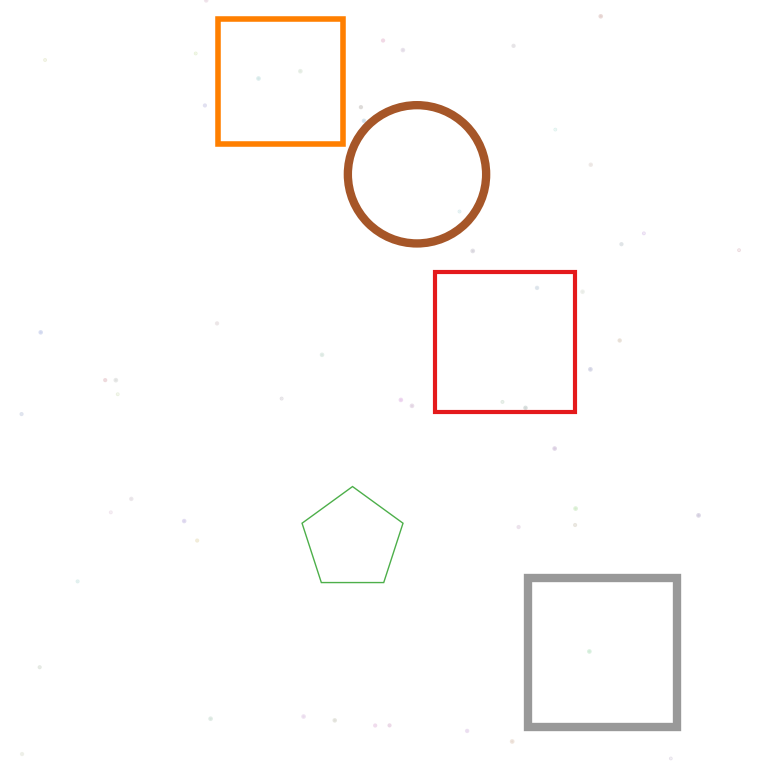[{"shape": "square", "thickness": 1.5, "radius": 0.45, "center": [0.655, 0.556]}, {"shape": "pentagon", "thickness": 0.5, "radius": 0.34, "center": [0.458, 0.299]}, {"shape": "square", "thickness": 2, "radius": 0.41, "center": [0.364, 0.894]}, {"shape": "circle", "thickness": 3, "radius": 0.45, "center": [0.542, 0.774]}, {"shape": "square", "thickness": 3, "radius": 0.48, "center": [0.782, 0.152]}]